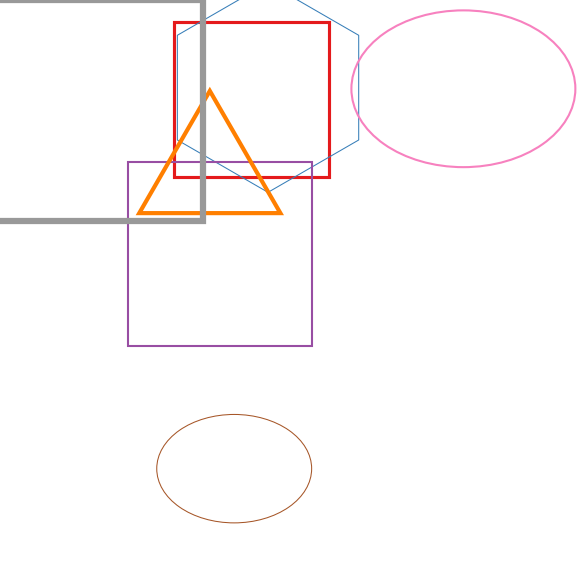[{"shape": "square", "thickness": 1.5, "radius": 0.67, "center": [0.436, 0.827]}, {"shape": "hexagon", "thickness": 0.5, "radius": 0.91, "center": [0.464, 0.847]}, {"shape": "square", "thickness": 1, "radius": 0.8, "center": [0.381, 0.559]}, {"shape": "triangle", "thickness": 2, "radius": 0.71, "center": [0.363, 0.701]}, {"shape": "oval", "thickness": 0.5, "radius": 0.67, "center": [0.406, 0.188]}, {"shape": "oval", "thickness": 1, "radius": 0.97, "center": [0.802, 0.845]}, {"shape": "square", "thickness": 3, "radius": 0.96, "center": [0.159, 0.808]}]